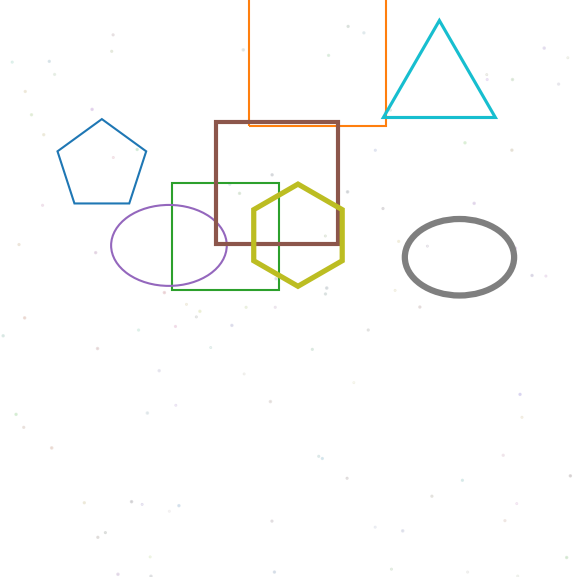[{"shape": "pentagon", "thickness": 1, "radius": 0.4, "center": [0.176, 0.712]}, {"shape": "square", "thickness": 1, "radius": 0.6, "center": [0.55, 0.9]}, {"shape": "square", "thickness": 1, "radius": 0.46, "center": [0.391, 0.589]}, {"shape": "oval", "thickness": 1, "radius": 0.5, "center": [0.293, 0.574]}, {"shape": "square", "thickness": 2, "radius": 0.53, "center": [0.48, 0.682]}, {"shape": "oval", "thickness": 3, "radius": 0.47, "center": [0.796, 0.554]}, {"shape": "hexagon", "thickness": 2.5, "radius": 0.44, "center": [0.516, 0.592]}, {"shape": "triangle", "thickness": 1.5, "radius": 0.56, "center": [0.761, 0.852]}]